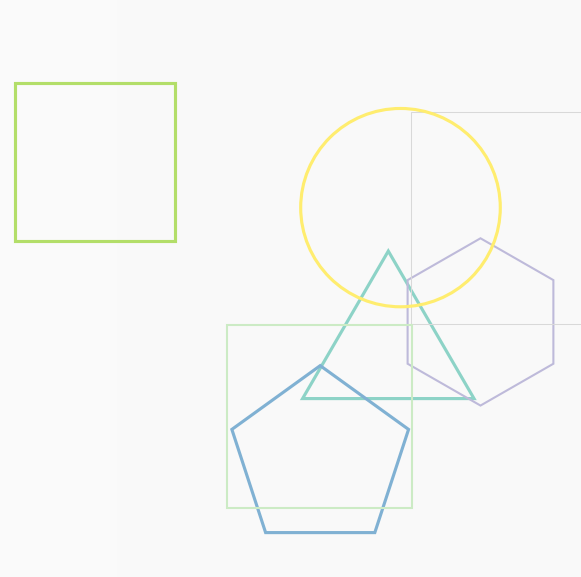[{"shape": "triangle", "thickness": 1.5, "radius": 0.85, "center": [0.668, 0.394]}, {"shape": "hexagon", "thickness": 1, "radius": 0.72, "center": [0.827, 0.442]}, {"shape": "pentagon", "thickness": 1.5, "radius": 0.8, "center": [0.551, 0.206]}, {"shape": "square", "thickness": 1.5, "radius": 0.69, "center": [0.163, 0.718]}, {"shape": "square", "thickness": 0.5, "radius": 0.92, "center": [0.891, 0.622]}, {"shape": "square", "thickness": 1, "radius": 0.79, "center": [0.55, 0.277]}, {"shape": "circle", "thickness": 1.5, "radius": 0.86, "center": [0.689, 0.64]}]